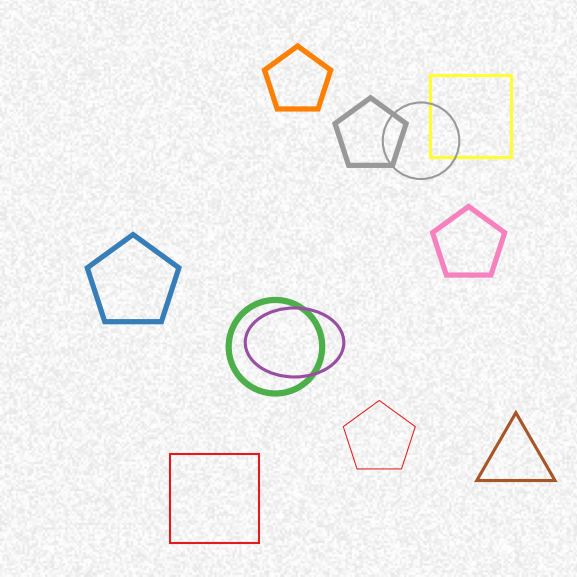[{"shape": "pentagon", "thickness": 0.5, "radius": 0.33, "center": [0.657, 0.24]}, {"shape": "square", "thickness": 1, "radius": 0.39, "center": [0.372, 0.136]}, {"shape": "pentagon", "thickness": 2.5, "radius": 0.42, "center": [0.23, 0.51]}, {"shape": "circle", "thickness": 3, "radius": 0.4, "center": [0.477, 0.399]}, {"shape": "oval", "thickness": 1.5, "radius": 0.43, "center": [0.51, 0.406]}, {"shape": "pentagon", "thickness": 2.5, "radius": 0.3, "center": [0.515, 0.859]}, {"shape": "square", "thickness": 1.5, "radius": 0.35, "center": [0.815, 0.798]}, {"shape": "triangle", "thickness": 1.5, "radius": 0.39, "center": [0.893, 0.206]}, {"shape": "pentagon", "thickness": 2.5, "radius": 0.33, "center": [0.811, 0.576]}, {"shape": "pentagon", "thickness": 2.5, "radius": 0.32, "center": [0.642, 0.765]}, {"shape": "circle", "thickness": 1, "radius": 0.33, "center": [0.729, 0.755]}]